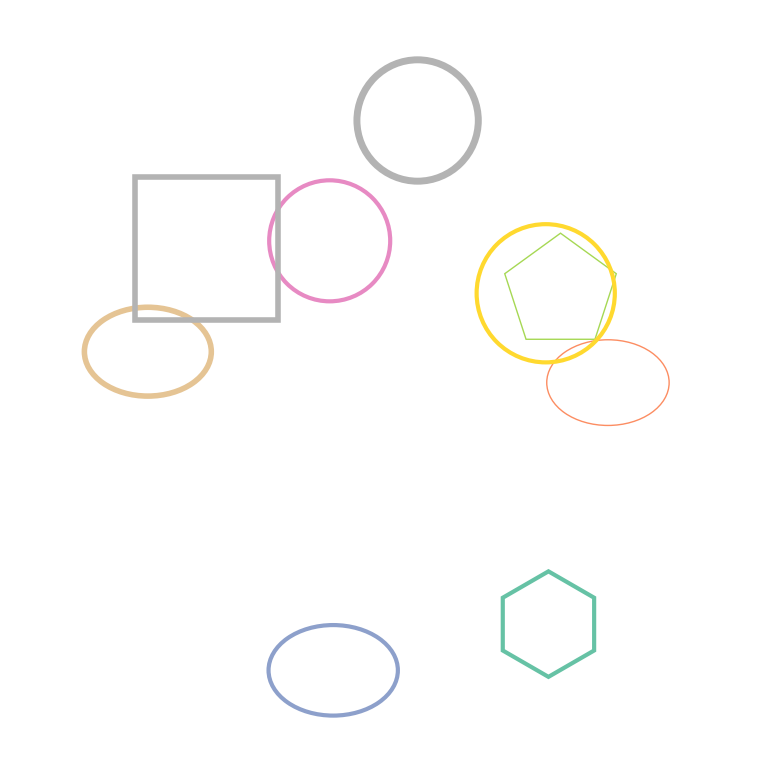[{"shape": "hexagon", "thickness": 1.5, "radius": 0.34, "center": [0.712, 0.189]}, {"shape": "oval", "thickness": 0.5, "radius": 0.4, "center": [0.79, 0.503]}, {"shape": "oval", "thickness": 1.5, "radius": 0.42, "center": [0.433, 0.129]}, {"shape": "circle", "thickness": 1.5, "radius": 0.39, "center": [0.428, 0.687]}, {"shape": "pentagon", "thickness": 0.5, "radius": 0.38, "center": [0.728, 0.621]}, {"shape": "circle", "thickness": 1.5, "radius": 0.45, "center": [0.709, 0.619]}, {"shape": "oval", "thickness": 2, "radius": 0.41, "center": [0.192, 0.543]}, {"shape": "circle", "thickness": 2.5, "radius": 0.39, "center": [0.542, 0.844]}, {"shape": "square", "thickness": 2, "radius": 0.46, "center": [0.268, 0.677]}]